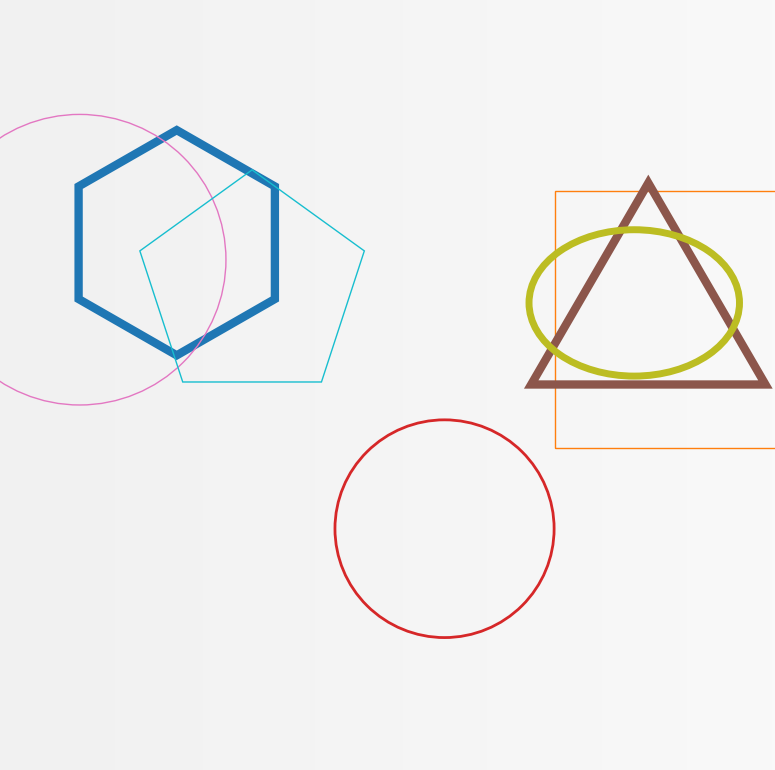[{"shape": "hexagon", "thickness": 3, "radius": 0.73, "center": [0.228, 0.685]}, {"shape": "square", "thickness": 0.5, "radius": 0.84, "center": [0.884, 0.585]}, {"shape": "circle", "thickness": 1, "radius": 0.71, "center": [0.574, 0.313]}, {"shape": "triangle", "thickness": 3, "radius": 0.87, "center": [0.837, 0.588]}, {"shape": "circle", "thickness": 0.5, "radius": 0.94, "center": [0.103, 0.663]}, {"shape": "oval", "thickness": 2.5, "radius": 0.68, "center": [0.818, 0.607]}, {"shape": "pentagon", "thickness": 0.5, "radius": 0.76, "center": [0.325, 0.627]}]